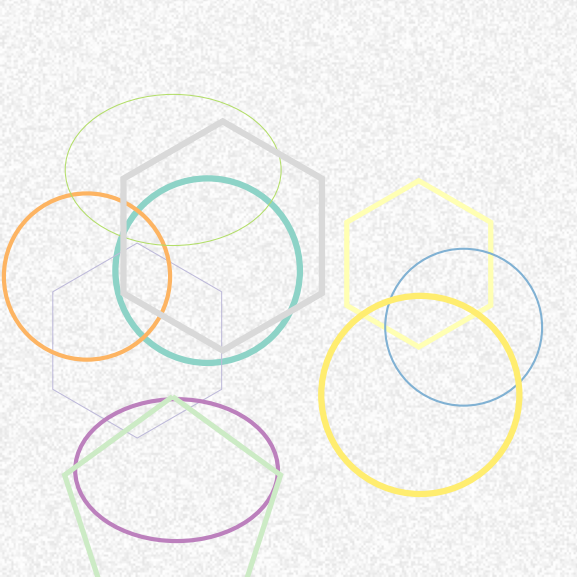[{"shape": "circle", "thickness": 3, "radius": 0.8, "center": [0.36, 0.53]}, {"shape": "hexagon", "thickness": 2.5, "radius": 0.72, "center": [0.725, 0.542]}, {"shape": "hexagon", "thickness": 0.5, "radius": 0.84, "center": [0.238, 0.409]}, {"shape": "circle", "thickness": 1, "radius": 0.68, "center": [0.803, 0.433]}, {"shape": "circle", "thickness": 2, "radius": 0.72, "center": [0.151, 0.52]}, {"shape": "oval", "thickness": 0.5, "radius": 0.93, "center": [0.3, 0.705]}, {"shape": "hexagon", "thickness": 3, "radius": 0.99, "center": [0.386, 0.591]}, {"shape": "oval", "thickness": 2, "radius": 0.88, "center": [0.306, 0.185]}, {"shape": "pentagon", "thickness": 2.5, "radius": 0.98, "center": [0.299, 0.116]}, {"shape": "circle", "thickness": 3, "radius": 0.86, "center": [0.728, 0.315]}]